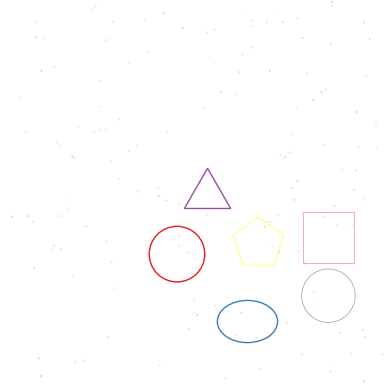[{"shape": "circle", "thickness": 1, "radius": 0.36, "center": [0.46, 0.34]}, {"shape": "oval", "thickness": 1, "radius": 0.39, "center": [0.643, 0.165]}, {"shape": "triangle", "thickness": 1, "radius": 0.35, "center": [0.539, 0.493]}, {"shape": "pentagon", "thickness": 0.5, "radius": 0.34, "center": [0.671, 0.367]}, {"shape": "square", "thickness": 0.5, "radius": 0.33, "center": [0.854, 0.384]}, {"shape": "circle", "thickness": 0.5, "radius": 0.35, "center": [0.853, 0.232]}]